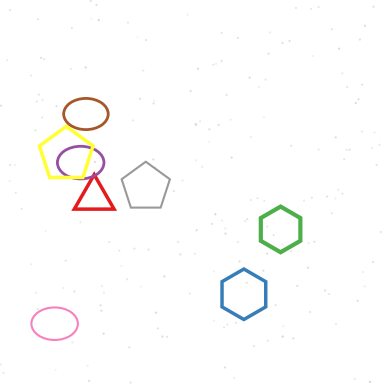[{"shape": "triangle", "thickness": 2.5, "radius": 0.3, "center": [0.245, 0.487]}, {"shape": "hexagon", "thickness": 2.5, "radius": 0.33, "center": [0.633, 0.236]}, {"shape": "hexagon", "thickness": 3, "radius": 0.3, "center": [0.729, 0.404]}, {"shape": "oval", "thickness": 2, "radius": 0.3, "center": [0.21, 0.578]}, {"shape": "pentagon", "thickness": 2.5, "radius": 0.37, "center": [0.172, 0.598]}, {"shape": "oval", "thickness": 2, "radius": 0.29, "center": [0.223, 0.704]}, {"shape": "oval", "thickness": 1.5, "radius": 0.3, "center": [0.142, 0.159]}, {"shape": "pentagon", "thickness": 1.5, "radius": 0.33, "center": [0.379, 0.514]}]